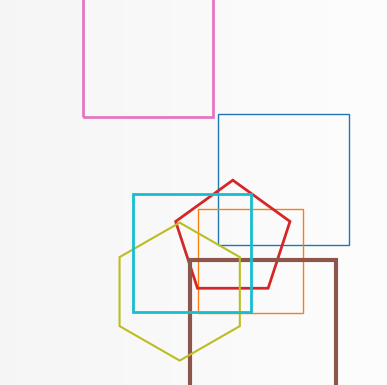[{"shape": "square", "thickness": 1, "radius": 0.85, "center": [0.732, 0.534]}, {"shape": "square", "thickness": 1, "radius": 0.68, "center": [0.646, 0.321]}, {"shape": "pentagon", "thickness": 2, "radius": 0.78, "center": [0.601, 0.377]}, {"shape": "square", "thickness": 3, "radius": 0.94, "center": [0.679, 0.137]}, {"shape": "square", "thickness": 2, "radius": 0.83, "center": [0.382, 0.864]}, {"shape": "hexagon", "thickness": 1.5, "radius": 0.9, "center": [0.464, 0.243]}, {"shape": "square", "thickness": 2, "radius": 0.76, "center": [0.496, 0.344]}]